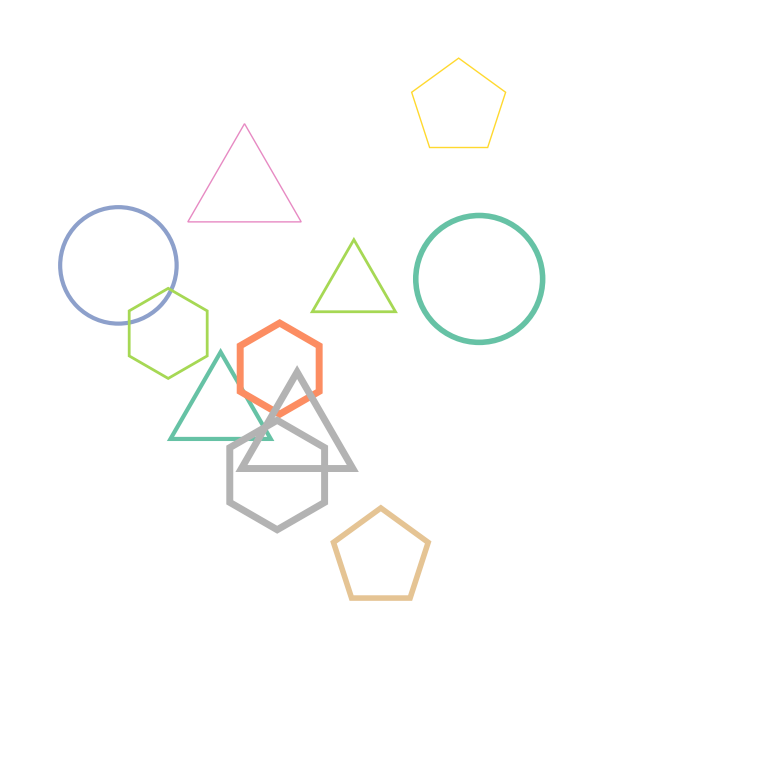[{"shape": "triangle", "thickness": 1.5, "radius": 0.38, "center": [0.287, 0.468]}, {"shape": "circle", "thickness": 2, "radius": 0.41, "center": [0.622, 0.638]}, {"shape": "hexagon", "thickness": 2.5, "radius": 0.3, "center": [0.363, 0.521]}, {"shape": "circle", "thickness": 1.5, "radius": 0.38, "center": [0.154, 0.655]}, {"shape": "triangle", "thickness": 0.5, "radius": 0.43, "center": [0.318, 0.754]}, {"shape": "hexagon", "thickness": 1, "radius": 0.29, "center": [0.218, 0.567]}, {"shape": "triangle", "thickness": 1, "radius": 0.31, "center": [0.46, 0.626]}, {"shape": "pentagon", "thickness": 0.5, "radius": 0.32, "center": [0.596, 0.86]}, {"shape": "pentagon", "thickness": 2, "radius": 0.32, "center": [0.495, 0.276]}, {"shape": "hexagon", "thickness": 2.5, "radius": 0.36, "center": [0.36, 0.383]}, {"shape": "triangle", "thickness": 2.5, "radius": 0.42, "center": [0.386, 0.433]}]